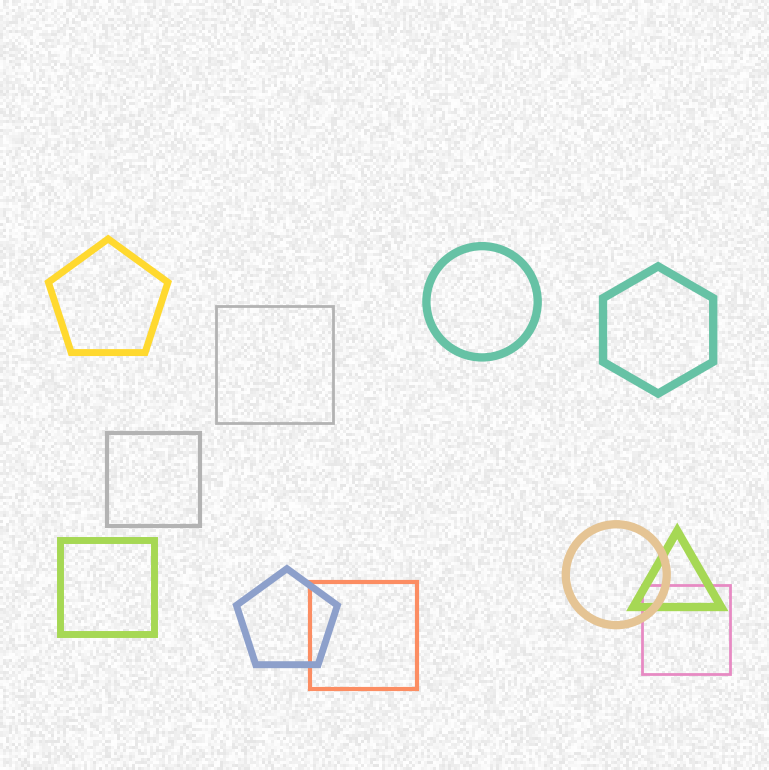[{"shape": "hexagon", "thickness": 3, "radius": 0.41, "center": [0.855, 0.571]}, {"shape": "circle", "thickness": 3, "radius": 0.36, "center": [0.626, 0.608]}, {"shape": "square", "thickness": 1.5, "radius": 0.35, "center": [0.473, 0.175]}, {"shape": "pentagon", "thickness": 2.5, "radius": 0.34, "center": [0.373, 0.193]}, {"shape": "square", "thickness": 1, "radius": 0.29, "center": [0.891, 0.182]}, {"shape": "triangle", "thickness": 3, "radius": 0.33, "center": [0.88, 0.245]}, {"shape": "square", "thickness": 2.5, "radius": 0.3, "center": [0.139, 0.238]}, {"shape": "pentagon", "thickness": 2.5, "radius": 0.41, "center": [0.14, 0.608]}, {"shape": "circle", "thickness": 3, "radius": 0.33, "center": [0.8, 0.254]}, {"shape": "square", "thickness": 1, "radius": 0.38, "center": [0.357, 0.527]}, {"shape": "square", "thickness": 1.5, "radius": 0.3, "center": [0.199, 0.377]}]